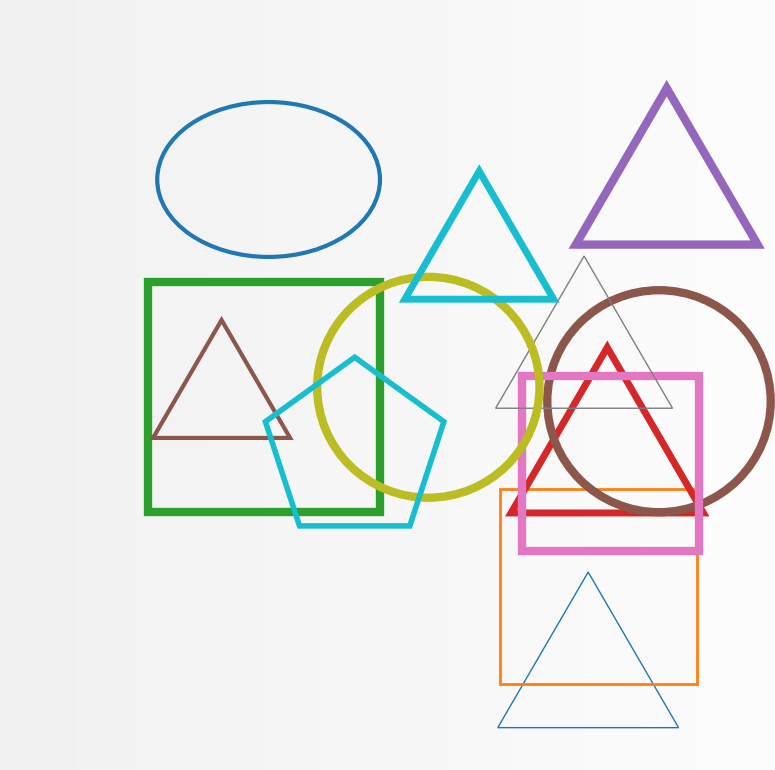[{"shape": "oval", "thickness": 1.5, "radius": 0.72, "center": [0.347, 0.767]}, {"shape": "triangle", "thickness": 0.5, "radius": 0.67, "center": [0.759, 0.122]}, {"shape": "square", "thickness": 1, "radius": 0.63, "center": [0.772, 0.238]}, {"shape": "square", "thickness": 3, "radius": 0.75, "center": [0.34, 0.484]}, {"shape": "triangle", "thickness": 2.5, "radius": 0.72, "center": [0.784, 0.405]}, {"shape": "triangle", "thickness": 3, "radius": 0.68, "center": [0.86, 0.75]}, {"shape": "triangle", "thickness": 1.5, "radius": 0.51, "center": [0.286, 0.482]}, {"shape": "circle", "thickness": 3, "radius": 0.72, "center": [0.85, 0.479]}, {"shape": "square", "thickness": 3, "radius": 0.57, "center": [0.787, 0.398]}, {"shape": "triangle", "thickness": 0.5, "radius": 0.66, "center": [0.754, 0.536]}, {"shape": "circle", "thickness": 3, "radius": 0.72, "center": [0.553, 0.497]}, {"shape": "triangle", "thickness": 2.5, "radius": 0.55, "center": [0.618, 0.667]}, {"shape": "pentagon", "thickness": 2, "radius": 0.61, "center": [0.458, 0.415]}]